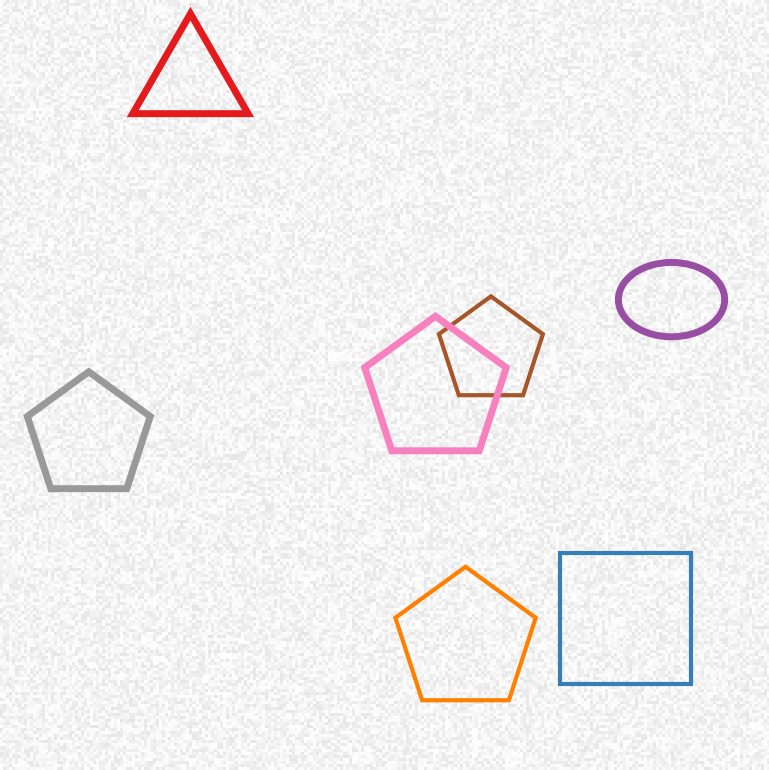[{"shape": "triangle", "thickness": 2.5, "radius": 0.43, "center": [0.247, 0.896]}, {"shape": "square", "thickness": 1.5, "radius": 0.43, "center": [0.812, 0.197]}, {"shape": "oval", "thickness": 2.5, "radius": 0.34, "center": [0.872, 0.611]}, {"shape": "pentagon", "thickness": 1.5, "radius": 0.48, "center": [0.605, 0.168]}, {"shape": "pentagon", "thickness": 1.5, "radius": 0.35, "center": [0.638, 0.544]}, {"shape": "pentagon", "thickness": 2.5, "radius": 0.48, "center": [0.566, 0.493]}, {"shape": "pentagon", "thickness": 2.5, "radius": 0.42, "center": [0.115, 0.433]}]